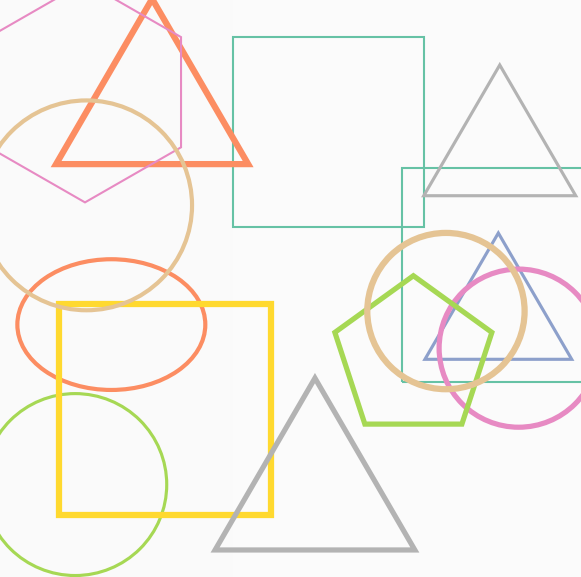[{"shape": "square", "thickness": 1, "radius": 0.82, "center": [0.566, 0.77]}, {"shape": "square", "thickness": 1, "radius": 0.93, "center": [0.876, 0.523]}, {"shape": "oval", "thickness": 2, "radius": 0.81, "center": [0.192, 0.437]}, {"shape": "triangle", "thickness": 3, "radius": 0.95, "center": [0.262, 0.81]}, {"shape": "triangle", "thickness": 1.5, "radius": 0.73, "center": [0.857, 0.45]}, {"shape": "hexagon", "thickness": 1, "radius": 0.95, "center": [0.146, 0.839]}, {"shape": "circle", "thickness": 2.5, "radius": 0.68, "center": [0.892, 0.396]}, {"shape": "circle", "thickness": 1.5, "radius": 0.79, "center": [0.129, 0.16]}, {"shape": "pentagon", "thickness": 2.5, "radius": 0.71, "center": [0.711, 0.38]}, {"shape": "square", "thickness": 3, "radius": 0.91, "center": [0.284, 0.29]}, {"shape": "circle", "thickness": 2, "radius": 0.91, "center": [0.149, 0.644]}, {"shape": "circle", "thickness": 3, "radius": 0.68, "center": [0.767, 0.46]}, {"shape": "triangle", "thickness": 1.5, "radius": 0.75, "center": [0.86, 0.736]}, {"shape": "triangle", "thickness": 2.5, "radius": 0.99, "center": [0.542, 0.146]}]